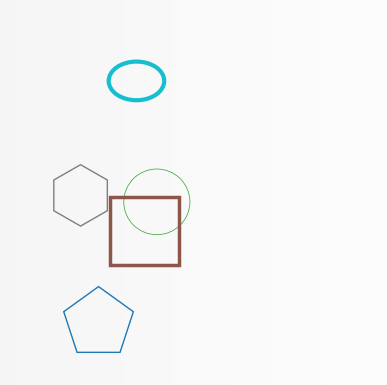[{"shape": "pentagon", "thickness": 1, "radius": 0.47, "center": [0.254, 0.161]}, {"shape": "circle", "thickness": 0.5, "radius": 0.43, "center": [0.405, 0.476]}, {"shape": "square", "thickness": 2.5, "radius": 0.44, "center": [0.373, 0.399]}, {"shape": "hexagon", "thickness": 1, "radius": 0.4, "center": [0.208, 0.493]}, {"shape": "oval", "thickness": 3, "radius": 0.36, "center": [0.352, 0.79]}]